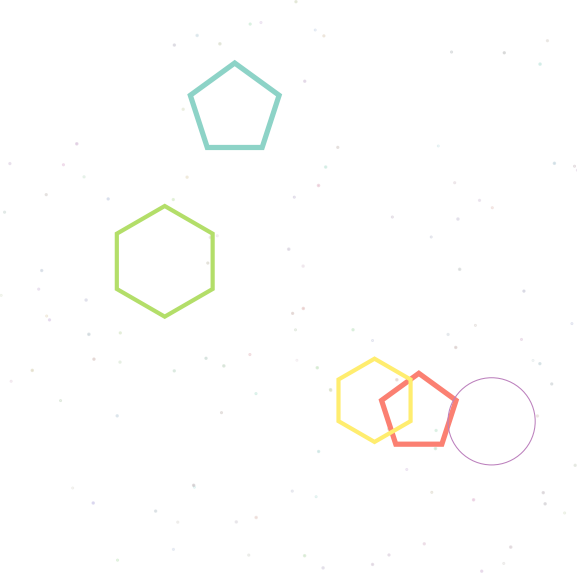[{"shape": "pentagon", "thickness": 2.5, "radius": 0.4, "center": [0.406, 0.809]}, {"shape": "pentagon", "thickness": 2.5, "radius": 0.34, "center": [0.725, 0.285]}, {"shape": "hexagon", "thickness": 2, "radius": 0.48, "center": [0.285, 0.547]}, {"shape": "circle", "thickness": 0.5, "radius": 0.38, "center": [0.851, 0.27]}, {"shape": "hexagon", "thickness": 2, "radius": 0.36, "center": [0.649, 0.306]}]